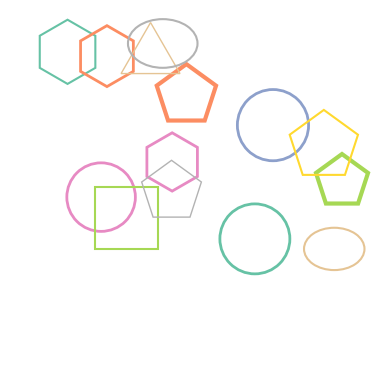[{"shape": "hexagon", "thickness": 1.5, "radius": 0.42, "center": [0.175, 0.865]}, {"shape": "circle", "thickness": 2, "radius": 0.45, "center": [0.662, 0.38]}, {"shape": "hexagon", "thickness": 2, "radius": 0.4, "center": [0.278, 0.854]}, {"shape": "pentagon", "thickness": 3, "radius": 0.4, "center": [0.484, 0.752]}, {"shape": "circle", "thickness": 2, "radius": 0.46, "center": [0.709, 0.675]}, {"shape": "hexagon", "thickness": 2, "radius": 0.38, "center": [0.447, 0.579]}, {"shape": "circle", "thickness": 2, "radius": 0.45, "center": [0.263, 0.488]}, {"shape": "pentagon", "thickness": 3, "radius": 0.36, "center": [0.888, 0.529]}, {"shape": "square", "thickness": 1.5, "radius": 0.41, "center": [0.329, 0.434]}, {"shape": "pentagon", "thickness": 1.5, "radius": 0.47, "center": [0.841, 0.621]}, {"shape": "triangle", "thickness": 1, "radius": 0.44, "center": [0.391, 0.853]}, {"shape": "oval", "thickness": 1.5, "radius": 0.39, "center": [0.868, 0.353]}, {"shape": "pentagon", "thickness": 1, "radius": 0.41, "center": [0.446, 0.502]}, {"shape": "oval", "thickness": 1.5, "radius": 0.45, "center": [0.423, 0.887]}]